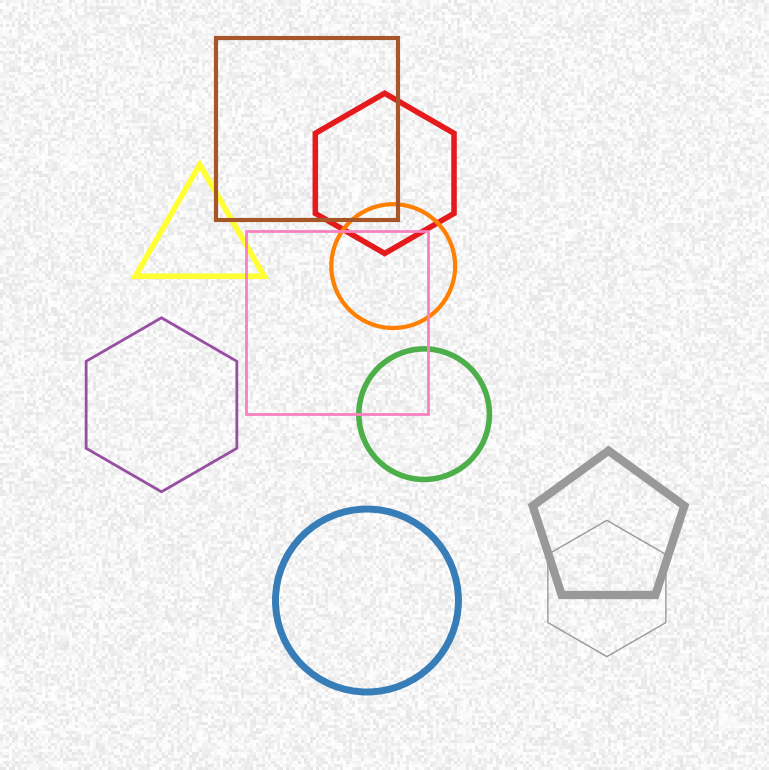[{"shape": "hexagon", "thickness": 2, "radius": 0.52, "center": [0.5, 0.775]}, {"shape": "circle", "thickness": 2.5, "radius": 0.59, "center": [0.477, 0.22]}, {"shape": "circle", "thickness": 2, "radius": 0.42, "center": [0.551, 0.462]}, {"shape": "hexagon", "thickness": 1, "radius": 0.56, "center": [0.21, 0.474]}, {"shape": "circle", "thickness": 1.5, "radius": 0.4, "center": [0.511, 0.654]}, {"shape": "triangle", "thickness": 2, "radius": 0.48, "center": [0.259, 0.69]}, {"shape": "square", "thickness": 1.5, "radius": 0.59, "center": [0.399, 0.832]}, {"shape": "square", "thickness": 1, "radius": 0.59, "center": [0.437, 0.581]}, {"shape": "hexagon", "thickness": 0.5, "radius": 0.44, "center": [0.788, 0.236]}, {"shape": "pentagon", "thickness": 3, "radius": 0.52, "center": [0.79, 0.311]}]